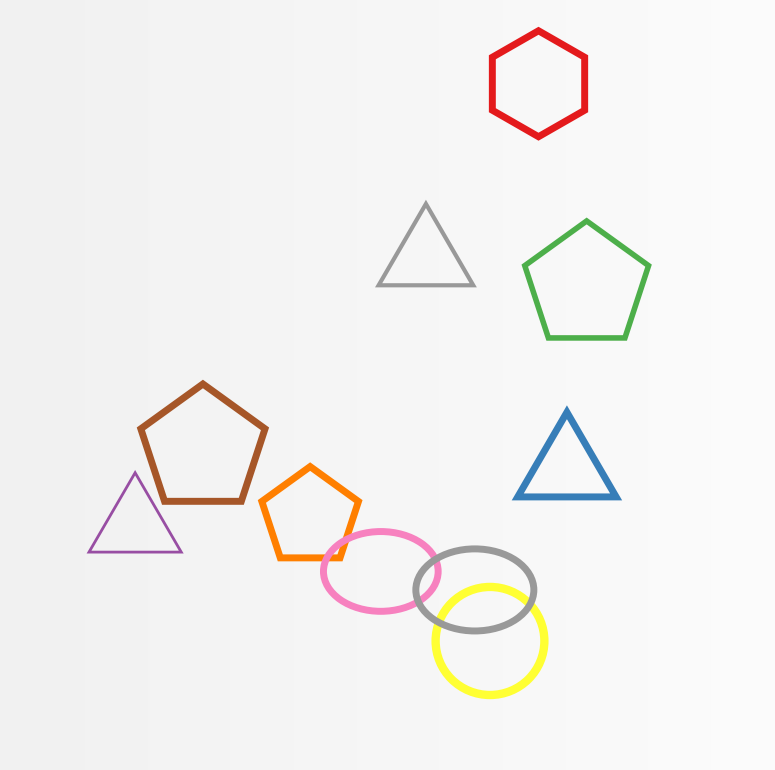[{"shape": "hexagon", "thickness": 2.5, "radius": 0.34, "center": [0.695, 0.891]}, {"shape": "triangle", "thickness": 2.5, "radius": 0.37, "center": [0.732, 0.391]}, {"shape": "pentagon", "thickness": 2, "radius": 0.42, "center": [0.757, 0.629]}, {"shape": "triangle", "thickness": 1, "radius": 0.34, "center": [0.174, 0.317]}, {"shape": "pentagon", "thickness": 2.5, "radius": 0.33, "center": [0.4, 0.329]}, {"shape": "circle", "thickness": 3, "radius": 0.35, "center": [0.632, 0.168]}, {"shape": "pentagon", "thickness": 2.5, "radius": 0.42, "center": [0.262, 0.417]}, {"shape": "oval", "thickness": 2.5, "radius": 0.37, "center": [0.491, 0.258]}, {"shape": "oval", "thickness": 2.5, "radius": 0.38, "center": [0.613, 0.234]}, {"shape": "triangle", "thickness": 1.5, "radius": 0.35, "center": [0.55, 0.665]}]